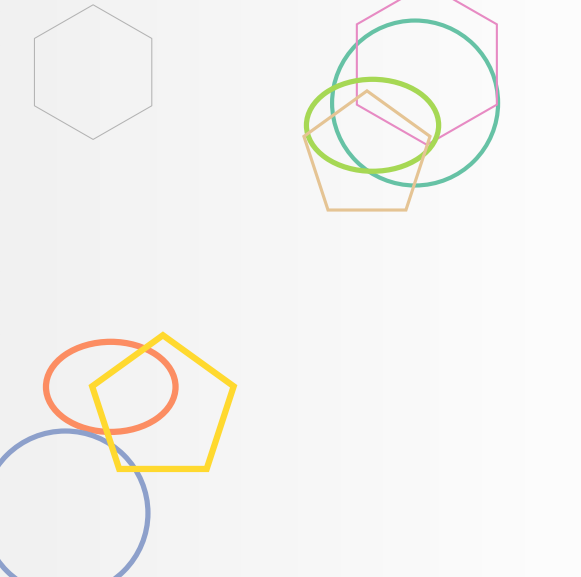[{"shape": "circle", "thickness": 2, "radius": 0.71, "center": [0.714, 0.821]}, {"shape": "oval", "thickness": 3, "radius": 0.56, "center": [0.191, 0.329]}, {"shape": "circle", "thickness": 2.5, "radius": 0.71, "center": [0.112, 0.111]}, {"shape": "hexagon", "thickness": 1, "radius": 0.7, "center": [0.734, 0.887]}, {"shape": "oval", "thickness": 2.5, "radius": 0.57, "center": [0.641, 0.782]}, {"shape": "pentagon", "thickness": 3, "radius": 0.64, "center": [0.28, 0.291]}, {"shape": "pentagon", "thickness": 1.5, "radius": 0.57, "center": [0.631, 0.728]}, {"shape": "hexagon", "thickness": 0.5, "radius": 0.58, "center": [0.16, 0.874]}]